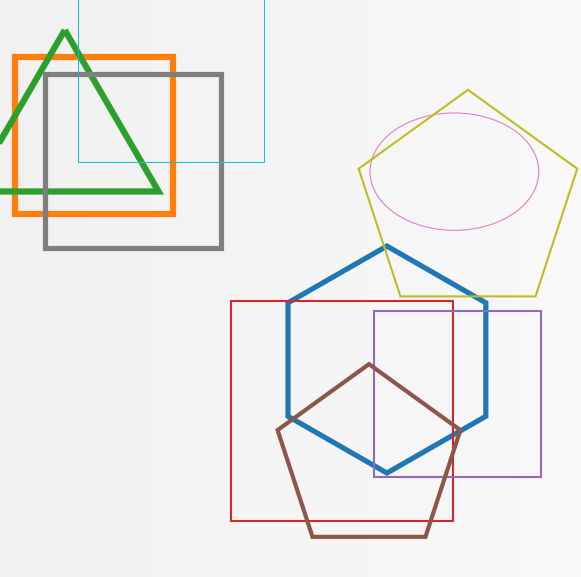[{"shape": "hexagon", "thickness": 2.5, "radius": 0.98, "center": [0.666, 0.377]}, {"shape": "square", "thickness": 3, "radius": 0.68, "center": [0.162, 0.764]}, {"shape": "triangle", "thickness": 3, "radius": 0.93, "center": [0.111, 0.761]}, {"shape": "square", "thickness": 1, "radius": 0.96, "center": [0.589, 0.288]}, {"shape": "square", "thickness": 1, "radius": 0.72, "center": [0.787, 0.317]}, {"shape": "pentagon", "thickness": 2, "radius": 0.83, "center": [0.635, 0.203]}, {"shape": "oval", "thickness": 0.5, "radius": 0.73, "center": [0.782, 0.702]}, {"shape": "square", "thickness": 2.5, "radius": 0.76, "center": [0.229, 0.72]}, {"shape": "pentagon", "thickness": 1, "radius": 0.99, "center": [0.805, 0.646]}, {"shape": "square", "thickness": 0.5, "radius": 0.8, "center": [0.294, 0.879]}]